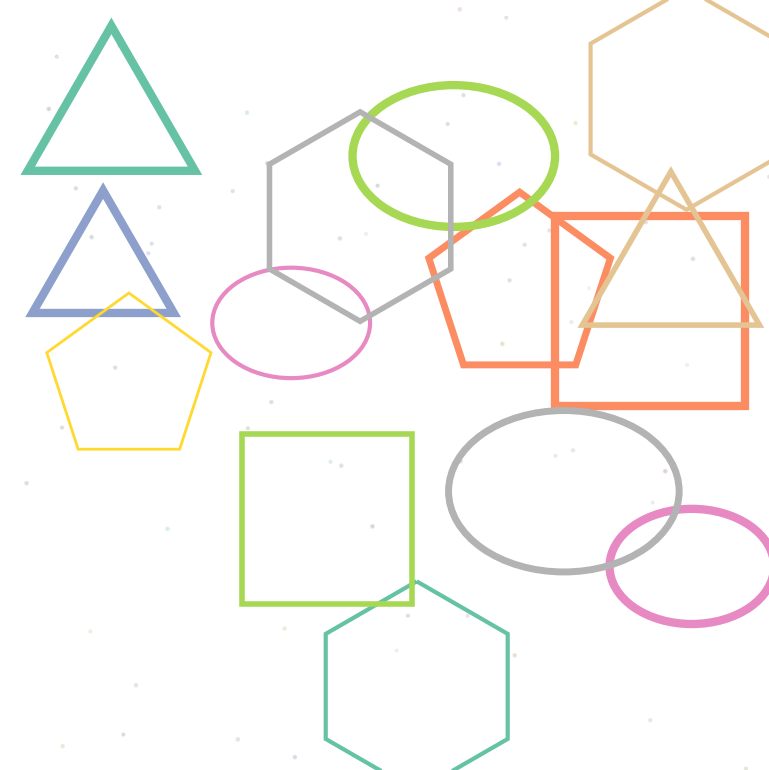[{"shape": "triangle", "thickness": 3, "radius": 0.63, "center": [0.145, 0.841]}, {"shape": "hexagon", "thickness": 1.5, "radius": 0.68, "center": [0.541, 0.109]}, {"shape": "pentagon", "thickness": 2.5, "radius": 0.62, "center": [0.675, 0.626]}, {"shape": "square", "thickness": 3, "radius": 0.62, "center": [0.844, 0.596]}, {"shape": "triangle", "thickness": 3, "radius": 0.53, "center": [0.134, 0.647]}, {"shape": "oval", "thickness": 3, "radius": 0.53, "center": [0.898, 0.264]}, {"shape": "oval", "thickness": 1.5, "radius": 0.51, "center": [0.378, 0.581]}, {"shape": "square", "thickness": 2, "radius": 0.55, "center": [0.425, 0.326]}, {"shape": "oval", "thickness": 3, "radius": 0.66, "center": [0.589, 0.797]}, {"shape": "pentagon", "thickness": 1, "radius": 0.56, "center": [0.167, 0.507]}, {"shape": "triangle", "thickness": 2, "radius": 0.66, "center": [0.871, 0.644]}, {"shape": "hexagon", "thickness": 1.5, "radius": 0.72, "center": [0.892, 0.871]}, {"shape": "oval", "thickness": 2.5, "radius": 0.75, "center": [0.732, 0.362]}, {"shape": "hexagon", "thickness": 2, "radius": 0.68, "center": [0.468, 0.719]}]